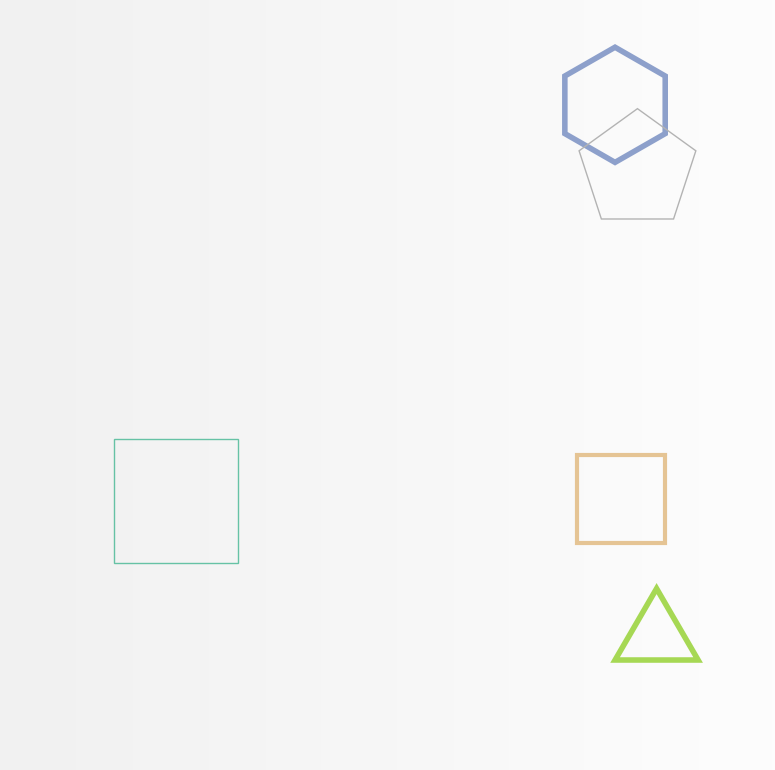[{"shape": "square", "thickness": 0.5, "radius": 0.4, "center": [0.227, 0.349]}, {"shape": "hexagon", "thickness": 2, "radius": 0.37, "center": [0.794, 0.864]}, {"shape": "triangle", "thickness": 2, "radius": 0.31, "center": [0.847, 0.174]}, {"shape": "square", "thickness": 1.5, "radius": 0.29, "center": [0.801, 0.352]}, {"shape": "pentagon", "thickness": 0.5, "radius": 0.4, "center": [0.823, 0.78]}]